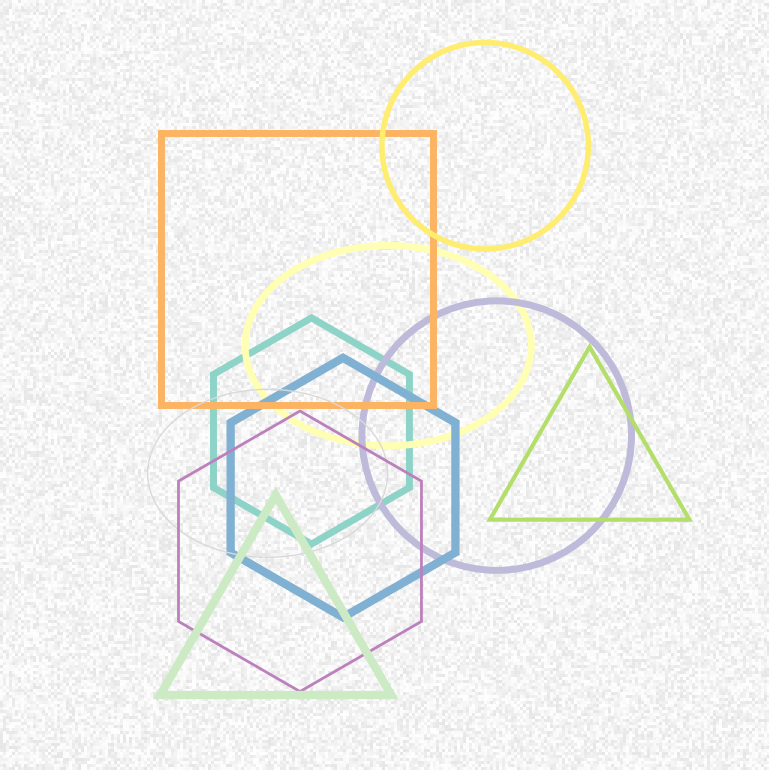[{"shape": "hexagon", "thickness": 2.5, "radius": 0.73, "center": [0.404, 0.44]}, {"shape": "oval", "thickness": 2.5, "radius": 0.93, "center": [0.504, 0.551]}, {"shape": "circle", "thickness": 2.5, "radius": 0.88, "center": [0.645, 0.434]}, {"shape": "hexagon", "thickness": 3, "radius": 0.84, "center": [0.445, 0.367]}, {"shape": "square", "thickness": 2.5, "radius": 0.88, "center": [0.385, 0.651]}, {"shape": "triangle", "thickness": 1.5, "radius": 0.75, "center": [0.766, 0.4]}, {"shape": "oval", "thickness": 0.5, "radius": 0.78, "center": [0.348, 0.385]}, {"shape": "hexagon", "thickness": 1, "radius": 0.91, "center": [0.39, 0.284]}, {"shape": "triangle", "thickness": 3, "radius": 0.87, "center": [0.358, 0.184]}, {"shape": "circle", "thickness": 2, "radius": 0.67, "center": [0.63, 0.811]}]